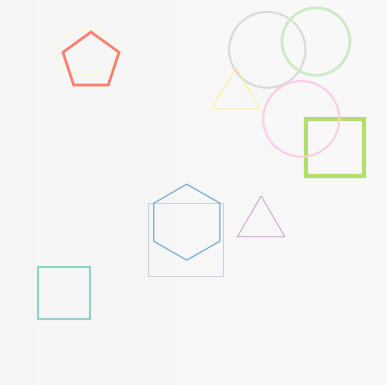[{"shape": "square", "thickness": 1.5, "radius": 0.34, "center": [0.165, 0.239]}, {"shape": "oval", "thickness": 0.5, "radius": 0.42, "center": [0.227, 0.865]}, {"shape": "square", "thickness": 0.5, "radius": 0.48, "center": [0.479, 0.378]}, {"shape": "pentagon", "thickness": 2, "radius": 0.38, "center": [0.235, 0.841]}, {"shape": "hexagon", "thickness": 1, "radius": 0.49, "center": [0.482, 0.423]}, {"shape": "square", "thickness": 3, "radius": 0.37, "center": [0.864, 0.616]}, {"shape": "circle", "thickness": 1.5, "radius": 0.49, "center": [0.777, 0.691]}, {"shape": "circle", "thickness": 1.5, "radius": 0.49, "center": [0.69, 0.871]}, {"shape": "triangle", "thickness": 0.5, "radius": 0.35, "center": [0.674, 0.42]}, {"shape": "circle", "thickness": 2, "radius": 0.44, "center": [0.815, 0.892]}, {"shape": "triangle", "thickness": 0.5, "radius": 0.36, "center": [0.609, 0.753]}]